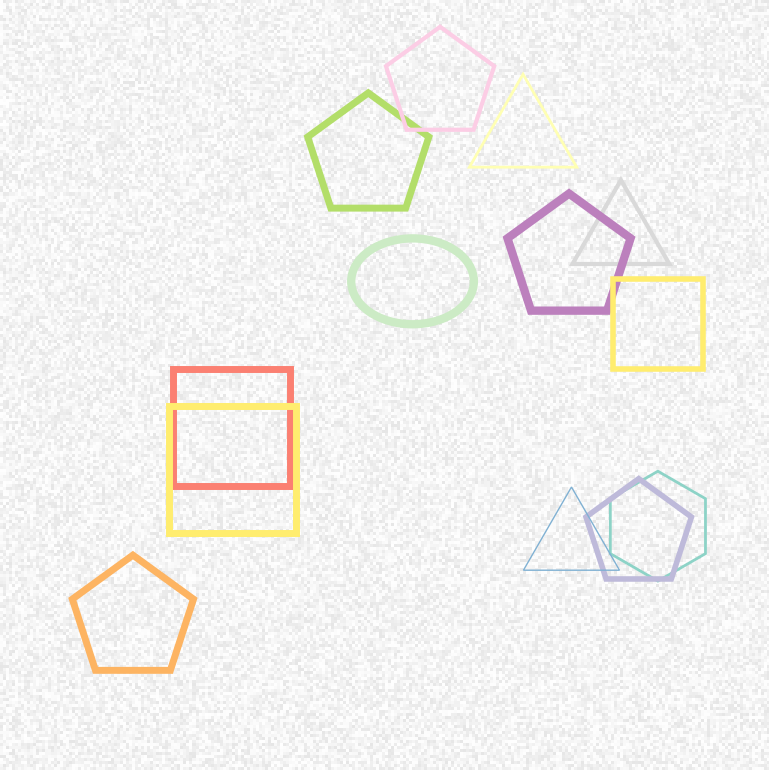[{"shape": "hexagon", "thickness": 1, "radius": 0.36, "center": [0.854, 0.317]}, {"shape": "triangle", "thickness": 1, "radius": 0.4, "center": [0.679, 0.823]}, {"shape": "pentagon", "thickness": 2, "radius": 0.36, "center": [0.83, 0.306]}, {"shape": "square", "thickness": 2.5, "radius": 0.38, "center": [0.301, 0.444]}, {"shape": "triangle", "thickness": 0.5, "radius": 0.36, "center": [0.742, 0.295]}, {"shape": "pentagon", "thickness": 2.5, "radius": 0.41, "center": [0.173, 0.196]}, {"shape": "pentagon", "thickness": 2.5, "radius": 0.41, "center": [0.478, 0.797]}, {"shape": "pentagon", "thickness": 1.5, "radius": 0.37, "center": [0.572, 0.891]}, {"shape": "triangle", "thickness": 1.5, "radius": 0.36, "center": [0.806, 0.693]}, {"shape": "pentagon", "thickness": 3, "radius": 0.42, "center": [0.739, 0.665]}, {"shape": "oval", "thickness": 3, "radius": 0.4, "center": [0.536, 0.635]}, {"shape": "square", "thickness": 2.5, "radius": 0.41, "center": [0.302, 0.39]}, {"shape": "square", "thickness": 2, "radius": 0.29, "center": [0.855, 0.579]}]